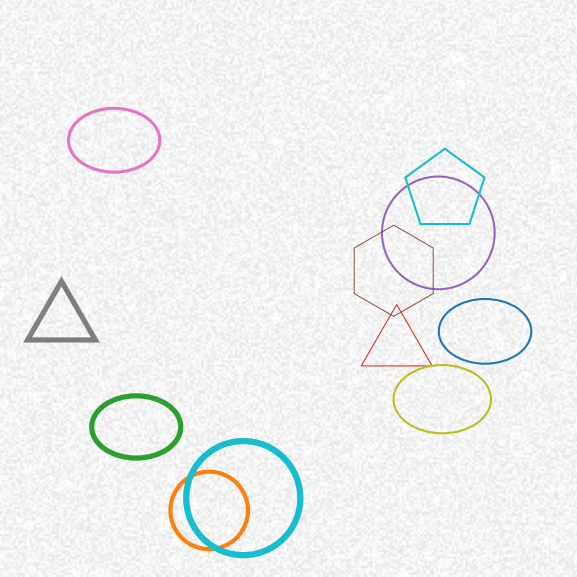[{"shape": "oval", "thickness": 1, "radius": 0.4, "center": [0.84, 0.425]}, {"shape": "circle", "thickness": 2, "radius": 0.34, "center": [0.362, 0.115]}, {"shape": "oval", "thickness": 2.5, "radius": 0.39, "center": [0.236, 0.26]}, {"shape": "triangle", "thickness": 0.5, "radius": 0.35, "center": [0.687, 0.401]}, {"shape": "circle", "thickness": 1, "radius": 0.49, "center": [0.759, 0.596]}, {"shape": "hexagon", "thickness": 0.5, "radius": 0.39, "center": [0.682, 0.53]}, {"shape": "oval", "thickness": 1.5, "radius": 0.39, "center": [0.198, 0.756]}, {"shape": "triangle", "thickness": 2.5, "radius": 0.34, "center": [0.106, 0.444]}, {"shape": "oval", "thickness": 1, "radius": 0.42, "center": [0.766, 0.308]}, {"shape": "circle", "thickness": 3, "radius": 0.49, "center": [0.421, 0.137]}, {"shape": "pentagon", "thickness": 1, "radius": 0.36, "center": [0.77, 0.67]}]